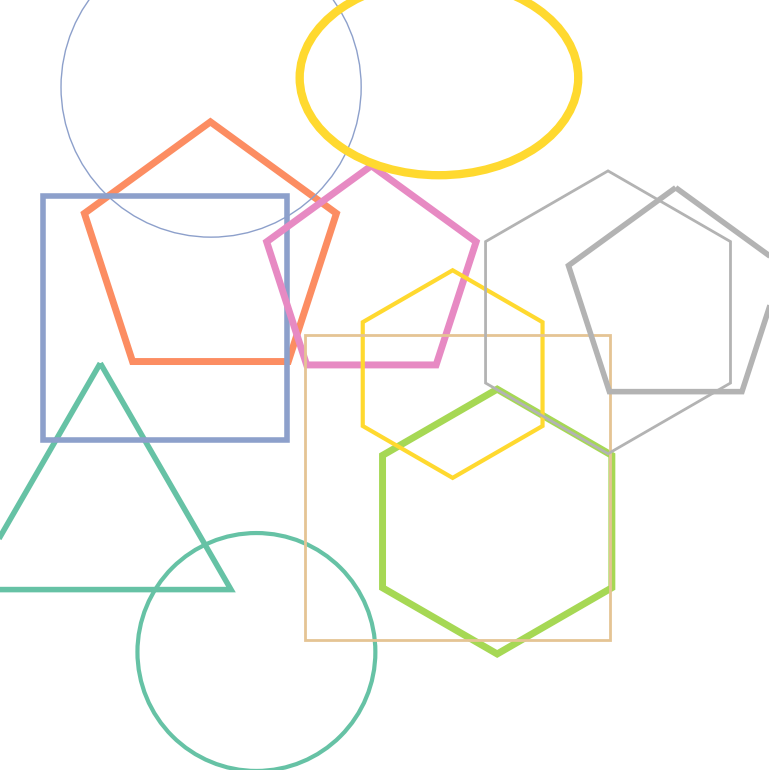[{"shape": "circle", "thickness": 1.5, "radius": 0.77, "center": [0.333, 0.153]}, {"shape": "triangle", "thickness": 2, "radius": 0.98, "center": [0.13, 0.332]}, {"shape": "pentagon", "thickness": 2.5, "radius": 0.86, "center": [0.273, 0.67]}, {"shape": "square", "thickness": 2, "radius": 0.79, "center": [0.215, 0.587]}, {"shape": "circle", "thickness": 0.5, "radius": 0.97, "center": [0.274, 0.887]}, {"shape": "pentagon", "thickness": 2.5, "radius": 0.71, "center": [0.482, 0.642]}, {"shape": "hexagon", "thickness": 2.5, "radius": 0.86, "center": [0.646, 0.323]}, {"shape": "oval", "thickness": 3, "radius": 0.9, "center": [0.57, 0.899]}, {"shape": "hexagon", "thickness": 1.5, "radius": 0.67, "center": [0.588, 0.514]}, {"shape": "square", "thickness": 1, "radius": 0.99, "center": [0.594, 0.367]}, {"shape": "pentagon", "thickness": 2, "radius": 0.73, "center": [0.878, 0.61]}, {"shape": "hexagon", "thickness": 1, "radius": 0.92, "center": [0.79, 0.594]}]